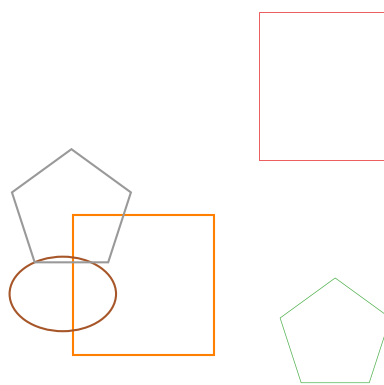[{"shape": "square", "thickness": 0.5, "radius": 0.96, "center": [0.865, 0.776]}, {"shape": "pentagon", "thickness": 0.5, "radius": 0.75, "center": [0.871, 0.128]}, {"shape": "square", "thickness": 1.5, "radius": 0.91, "center": [0.372, 0.26]}, {"shape": "oval", "thickness": 1.5, "radius": 0.69, "center": [0.163, 0.237]}, {"shape": "pentagon", "thickness": 1.5, "radius": 0.81, "center": [0.186, 0.45]}]